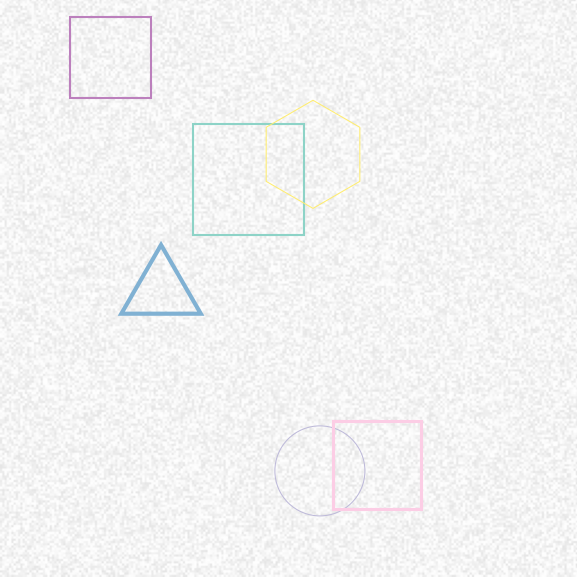[{"shape": "square", "thickness": 1, "radius": 0.48, "center": [0.43, 0.688]}, {"shape": "circle", "thickness": 0.5, "radius": 0.39, "center": [0.554, 0.184]}, {"shape": "triangle", "thickness": 2, "radius": 0.4, "center": [0.279, 0.496]}, {"shape": "square", "thickness": 1.5, "radius": 0.38, "center": [0.653, 0.194]}, {"shape": "square", "thickness": 1, "radius": 0.35, "center": [0.19, 0.899]}, {"shape": "hexagon", "thickness": 0.5, "radius": 0.47, "center": [0.542, 0.732]}]